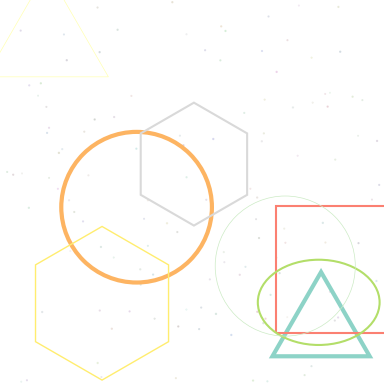[{"shape": "triangle", "thickness": 3, "radius": 0.73, "center": [0.834, 0.148]}, {"shape": "triangle", "thickness": 0.5, "radius": 0.92, "center": [0.122, 0.892]}, {"shape": "square", "thickness": 1.5, "radius": 0.83, "center": [0.882, 0.3]}, {"shape": "circle", "thickness": 3, "radius": 0.98, "center": [0.355, 0.462]}, {"shape": "oval", "thickness": 1.5, "radius": 0.79, "center": [0.828, 0.215]}, {"shape": "hexagon", "thickness": 1.5, "radius": 0.8, "center": [0.504, 0.574]}, {"shape": "circle", "thickness": 0.5, "radius": 0.91, "center": [0.741, 0.309]}, {"shape": "hexagon", "thickness": 1, "radius": 1.0, "center": [0.265, 0.212]}]